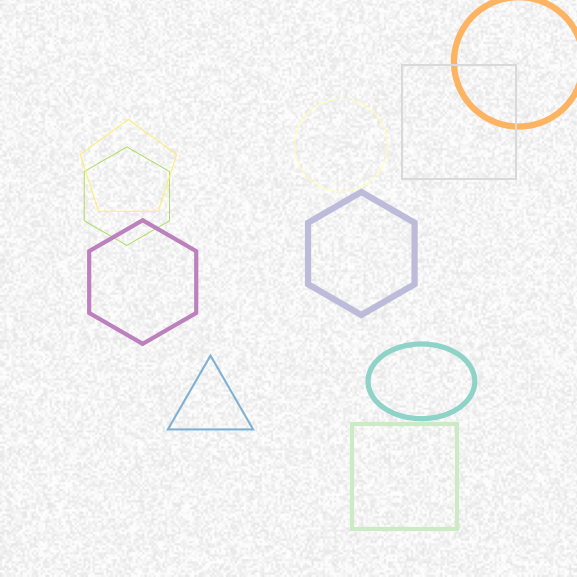[{"shape": "oval", "thickness": 2.5, "radius": 0.46, "center": [0.73, 0.339]}, {"shape": "circle", "thickness": 0.5, "radius": 0.4, "center": [0.591, 0.747]}, {"shape": "hexagon", "thickness": 3, "radius": 0.53, "center": [0.626, 0.56]}, {"shape": "triangle", "thickness": 1, "radius": 0.43, "center": [0.364, 0.298]}, {"shape": "circle", "thickness": 3, "radius": 0.56, "center": [0.898, 0.892]}, {"shape": "hexagon", "thickness": 0.5, "radius": 0.43, "center": [0.22, 0.659]}, {"shape": "square", "thickness": 1, "radius": 0.49, "center": [0.795, 0.788]}, {"shape": "hexagon", "thickness": 2, "radius": 0.54, "center": [0.247, 0.511]}, {"shape": "square", "thickness": 2, "radius": 0.45, "center": [0.7, 0.173]}, {"shape": "pentagon", "thickness": 0.5, "radius": 0.44, "center": [0.222, 0.704]}]